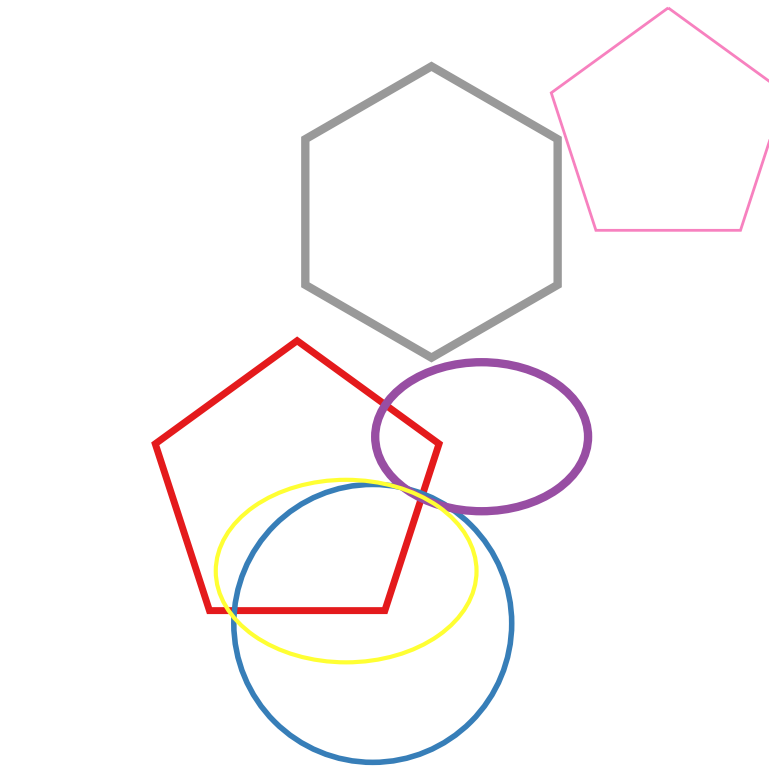[{"shape": "pentagon", "thickness": 2.5, "radius": 0.97, "center": [0.386, 0.364]}, {"shape": "circle", "thickness": 2, "radius": 0.9, "center": [0.484, 0.19]}, {"shape": "oval", "thickness": 3, "radius": 0.69, "center": [0.626, 0.433]}, {"shape": "oval", "thickness": 1.5, "radius": 0.85, "center": [0.45, 0.258]}, {"shape": "pentagon", "thickness": 1, "radius": 0.8, "center": [0.868, 0.83]}, {"shape": "hexagon", "thickness": 3, "radius": 0.95, "center": [0.56, 0.725]}]